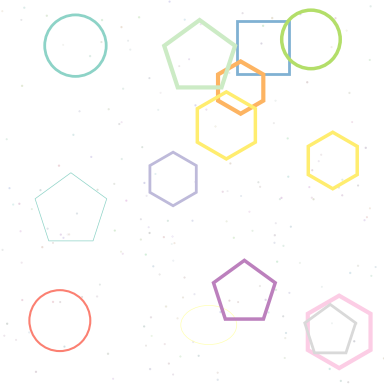[{"shape": "circle", "thickness": 2, "radius": 0.4, "center": [0.196, 0.881]}, {"shape": "pentagon", "thickness": 0.5, "radius": 0.49, "center": [0.184, 0.453]}, {"shape": "oval", "thickness": 0.5, "radius": 0.36, "center": [0.542, 0.156]}, {"shape": "hexagon", "thickness": 2, "radius": 0.35, "center": [0.45, 0.535]}, {"shape": "circle", "thickness": 1.5, "radius": 0.4, "center": [0.155, 0.167]}, {"shape": "square", "thickness": 2, "radius": 0.34, "center": [0.683, 0.877]}, {"shape": "hexagon", "thickness": 3, "radius": 0.34, "center": [0.625, 0.773]}, {"shape": "circle", "thickness": 2.5, "radius": 0.38, "center": [0.808, 0.898]}, {"shape": "hexagon", "thickness": 3, "radius": 0.47, "center": [0.881, 0.138]}, {"shape": "pentagon", "thickness": 2, "radius": 0.35, "center": [0.858, 0.14]}, {"shape": "pentagon", "thickness": 2.5, "radius": 0.42, "center": [0.635, 0.239]}, {"shape": "pentagon", "thickness": 3, "radius": 0.48, "center": [0.519, 0.851]}, {"shape": "hexagon", "thickness": 2.5, "radius": 0.44, "center": [0.588, 0.674]}, {"shape": "hexagon", "thickness": 2.5, "radius": 0.37, "center": [0.864, 0.583]}]